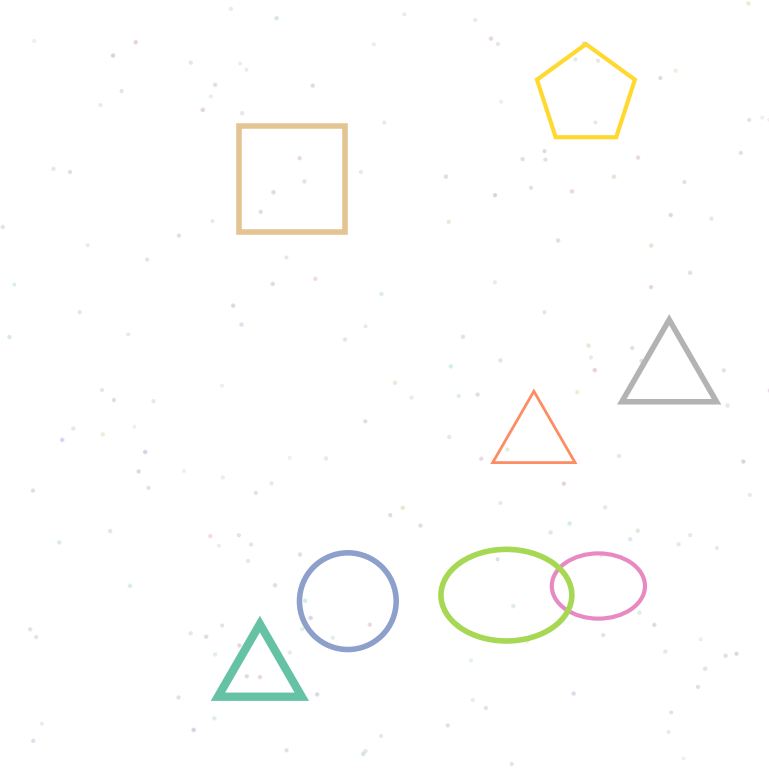[{"shape": "triangle", "thickness": 3, "radius": 0.31, "center": [0.337, 0.127]}, {"shape": "triangle", "thickness": 1, "radius": 0.31, "center": [0.693, 0.43]}, {"shape": "circle", "thickness": 2, "radius": 0.31, "center": [0.452, 0.219]}, {"shape": "oval", "thickness": 1.5, "radius": 0.3, "center": [0.777, 0.239]}, {"shape": "oval", "thickness": 2, "radius": 0.43, "center": [0.658, 0.227]}, {"shape": "pentagon", "thickness": 1.5, "radius": 0.33, "center": [0.761, 0.876]}, {"shape": "square", "thickness": 2, "radius": 0.35, "center": [0.379, 0.767]}, {"shape": "triangle", "thickness": 2, "radius": 0.36, "center": [0.869, 0.514]}]